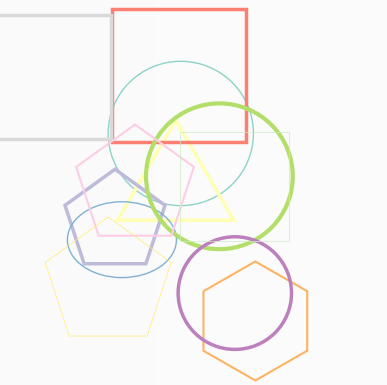[{"shape": "circle", "thickness": 1, "radius": 0.94, "center": [0.467, 0.653]}, {"shape": "triangle", "thickness": 2.5, "radius": 0.87, "center": [0.453, 0.515]}, {"shape": "pentagon", "thickness": 2.5, "radius": 0.68, "center": [0.297, 0.425]}, {"shape": "square", "thickness": 2.5, "radius": 0.87, "center": [0.462, 0.805]}, {"shape": "oval", "thickness": 1, "radius": 0.7, "center": [0.315, 0.377]}, {"shape": "hexagon", "thickness": 1.5, "radius": 0.77, "center": [0.659, 0.166]}, {"shape": "circle", "thickness": 3, "radius": 0.95, "center": [0.566, 0.542]}, {"shape": "pentagon", "thickness": 1.5, "radius": 0.8, "center": [0.348, 0.517]}, {"shape": "square", "thickness": 2.5, "radius": 0.81, "center": [0.126, 0.8]}, {"shape": "circle", "thickness": 2.5, "radius": 0.73, "center": [0.606, 0.239]}, {"shape": "square", "thickness": 0.5, "radius": 0.71, "center": [0.605, 0.516]}, {"shape": "pentagon", "thickness": 0.5, "radius": 0.85, "center": [0.279, 0.265]}]